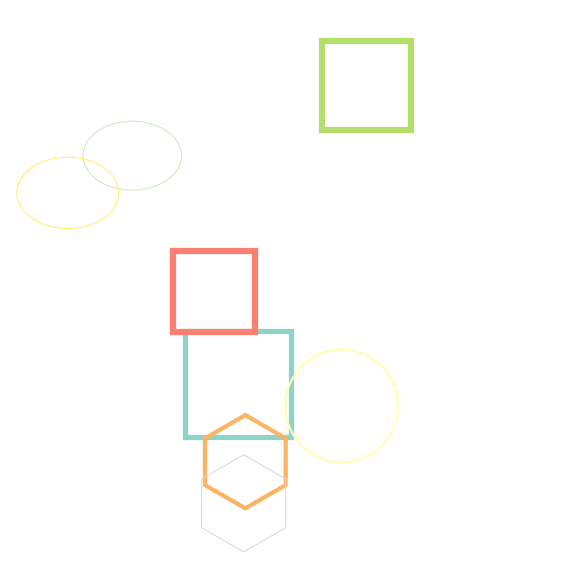[{"shape": "square", "thickness": 2.5, "radius": 0.46, "center": [0.412, 0.334]}, {"shape": "circle", "thickness": 1, "radius": 0.49, "center": [0.592, 0.296]}, {"shape": "square", "thickness": 3, "radius": 0.35, "center": [0.371, 0.494]}, {"shape": "hexagon", "thickness": 2, "radius": 0.4, "center": [0.425, 0.2]}, {"shape": "square", "thickness": 3, "radius": 0.39, "center": [0.635, 0.852]}, {"shape": "hexagon", "thickness": 0.5, "radius": 0.42, "center": [0.422, 0.128]}, {"shape": "oval", "thickness": 0.5, "radius": 0.43, "center": [0.229, 0.73]}, {"shape": "oval", "thickness": 0.5, "radius": 0.44, "center": [0.117, 0.665]}]